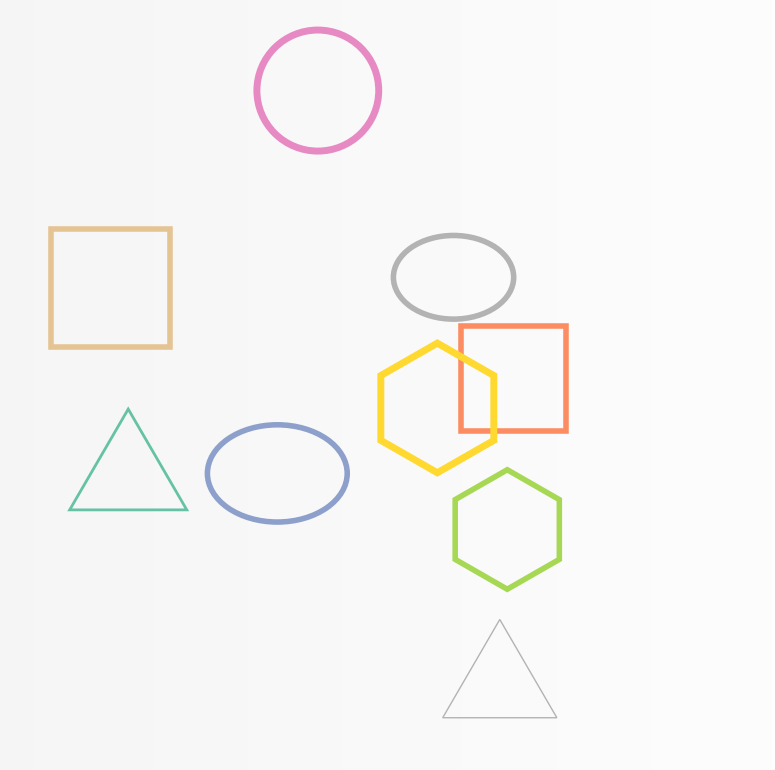[{"shape": "triangle", "thickness": 1, "radius": 0.44, "center": [0.165, 0.381]}, {"shape": "square", "thickness": 2, "radius": 0.34, "center": [0.662, 0.508]}, {"shape": "oval", "thickness": 2, "radius": 0.45, "center": [0.358, 0.385]}, {"shape": "circle", "thickness": 2.5, "radius": 0.39, "center": [0.41, 0.882]}, {"shape": "hexagon", "thickness": 2, "radius": 0.39, "center": [0.655, 0.312]}, {"shape": "hexagon", "thickness": 2.5, "radius": 0.42, "center": [0.564, 0.47]}, {"shape": "square", "thickness": 2, "radius": 0.38, "center": [0.143, 0.626]}, {"shape": "triangle", "thickness": 0.5, "radius": 0.43, "center": [0.645, 0.11]}, {"shape": "oval", "thickness": 2, "radius": 0.39, "center": [0.585, 0.64]}]